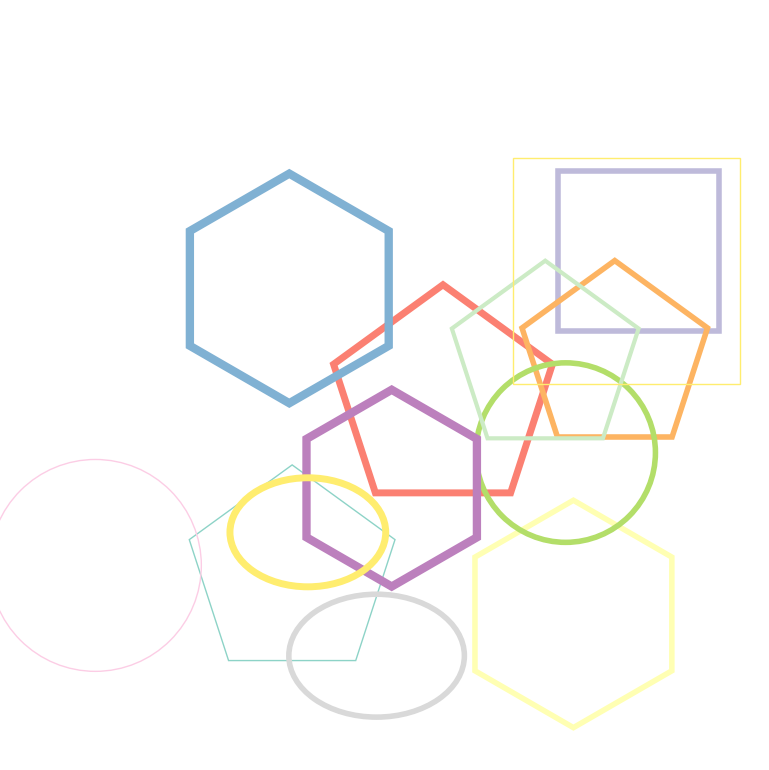[{"shape": "pentagon", "thickness": 0.5, "radius": 0.7, "center": [0.379, 0.256]}, {"shape": "hexagon", "thickness": 2, "radius": 0.74, "center": [0.745, 0.203]}, {"shape": "square", "thickness": 2, "radius": 0.52, "center": [0.829, 0.674]}, {"shape": "pentagon", "thickness": 2.5, "radius": 0.75, "center": [0.575, 0.481]}, {"shape": "hexagon", "thickness": 3, "radius": 0.75, "center": [0.376, 0.625]}, {"shape": "pentagon", "thickness": 2, "radius": 0.63, "center": [0.798, 0.535]}, {"shape": "circle", "thickness": 2, "radius": 0.58, "center": [0.735, 0.412]}, {"shape": "circle", "thickness": 0.5, "radius": 0.69, "center": [0.124, 0.266]}, {"shape": "oval", "thickness": 2, "radius": 0.57, "center": [0.489, 0.148]}, {"shape": "hexagon", "thickness": 3, "radius": 0.64, "center": [0.509, 0.366]}, {"shape": "pentagon", "thickness": 1.5, "radius": 0.64, "center": [0.708, 0.534]}, {"shape": "oval", "thickness": 2.5, "radius": 0.51, "center": [0.4, 0.309]}, {"shape": "square", "thickness": 0.5, "radius": 0.74, "center": [0.813, 0.648]}]